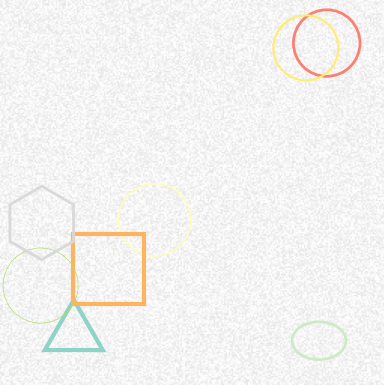[{"shape": "triangle", "thickness": 3, "radius": 0.43, "center": [0.192, 0.134]}, {"shape": "circle", "thickness": 1, "radius": 0.47, "center": [0.401, 0.429]}, {"shape": "circle", "thickness": 2, "radius": 0.43, "center": [0.849, 0.888]}, {"shape": "square", "thickness": 3, "radius": 0.46, "center": [0.282, 0.302]}, {"shape": "circle", "thickness": 0.5, "radius": 0.49, "center": [0.105, 0.258]}, {"shape": "hexagon", "thickness": 2, "radius": 0.48, "center": [0.108, 0.421]}, {"shape": "oval", "thickness": 2, "radius": 0.35, "center": [0.828, 0.115]}, {"shape": "circle", "thickness": 1.5, "radius": 0.42, "center": [0.795, 0.876]}]